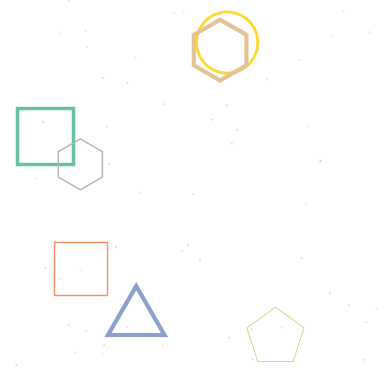[{"shape": "square", "thickness": 2.5, "radius": 0.36, "center": [0.116, 0.646]}, {"shape": "square", "thickness": 1, "radius": 0.34, "center": [0.208, 0.301]}, {"shape": "triangle", "thickness": 3, "radius": 0.42, "center": [0.354, 0.172]}, {"shape": "pentagon", "thickness": 0.5, "radius": 0.39, "center": [0.716, 0.124]}, {"shape": "circle", "thickness": 2, "radius": 0.4, "center": [0.59, 0.89]}, {"shape": "hexagon", "thickness": 3, "radius": 0.39, "center": [0.572, 0.87]}, {"shape": "hexagon", "thickness": 1, "radius": 0.33, "center": [0.209, 0.573]}]